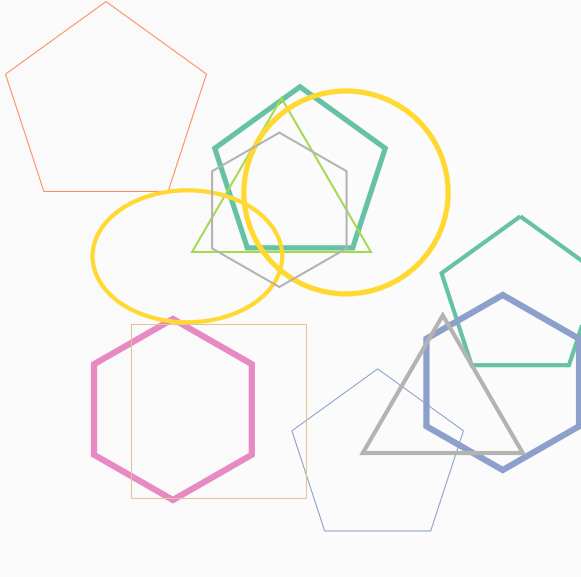[{"shape": "pentagon", "thickness": 2, "radius": 0.71, "center": [0.895, 0.482]}, {"shape": "pentagon", "thickness": 2.5, "radius": 0.77, "center": [0.516, 0.695]}, {"shape": "pentagon", "thickness": 0.5, "radius": 0.91, "center": [0.182, 0.815]}, {"shape": "hexagon", "thickness": 3, "radius": 0.76, "center": [0.865, 0.337]}, {"shape": "pentagon", "thickness": 0.5, "radius": 0.78, "center": [0.65, 0.205]}, {"shape": "hexagon", "thickness": 3, "radius": 0.78, "center": [0.298, 0.29]}, {"shape": "triangle", "thickness": 1, "radius": 0.89, "center": [0.484, 0.652]}, {"shape": "oval", "thickness": 2, "radius": 0.82, "center": [0.322, 0.555]}, {"shape": "circle", "thickness": 2.5, "radius": 0.88, "center": [0.595, 0.666]}, {"shape": "square", "thickness": 0.5, "radius": 0.75, "center": [0.376, 0.287]}, {"shape": "hexagon", "thickness": 1, "radius": 0.67, "center": [0.481, 0.636]}, {"shape": "triangle", "thickness": 2, "radius": 0.79, "center": [0.762, 0.294]}]